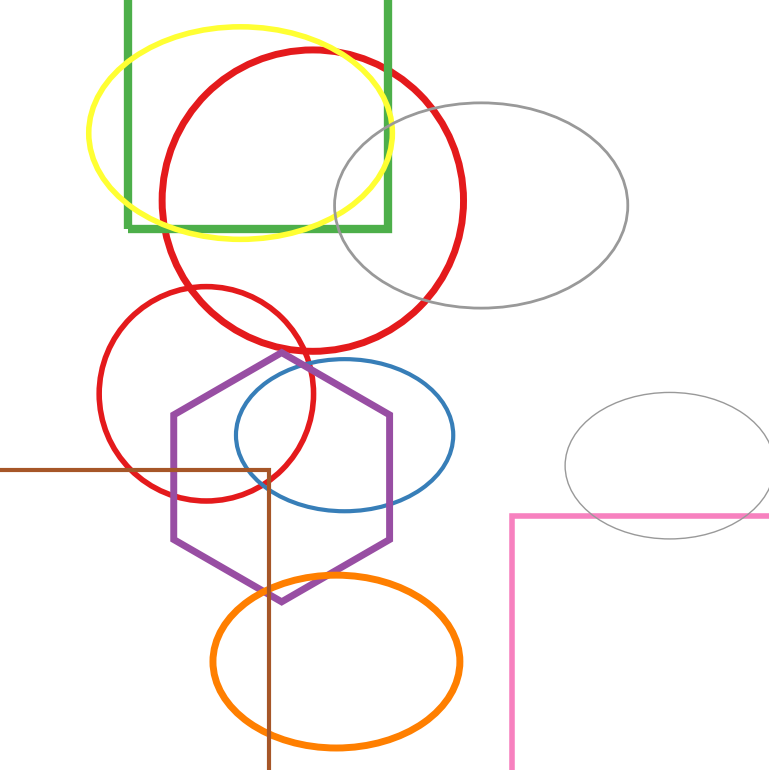[{"shape": "circle", "thickness": 2.5, "radius": 0.98, "center": [0.406, 0.739]}, {"shape": "circle", "thickness": 2, "radius": 0.7, "center": [0.268, 0.489]}, {"shape": "oval", "thickness": 1.5, "radius": 0.71, "center": [0.448, 0.435]}, {"shape": "square", "thickness": 3, "radius": 0.85, "center": [0.335, 0.871]}, {"shape": "hexagon", "thickness": 2.5, "radius": 0.81, "center": [0.366, 0.38]}, {"shape": "oval", "thickness": 2.5, "radius": 0.8, "center": [0.437, 0.141]}, {"shape": "oval", "thickness": 2, "radius": 0.99, "center": [0.312, 0.827]}, {"shape": "square", "thickness": 1.5, "radius": 0.99, "center": [0.151, 0.192]}, {"shape": "square", "thickness": 2, "radius": 0.87, "center": [0.839, 0.156]}, {"shape": "oval", "thickness": 0.5, "radius": 0.68, "center": [0.87, 0.395]}, {"shape": "oval", "thickness": 1, "radius": 0.95, "center": [0.625, 0.733]}]